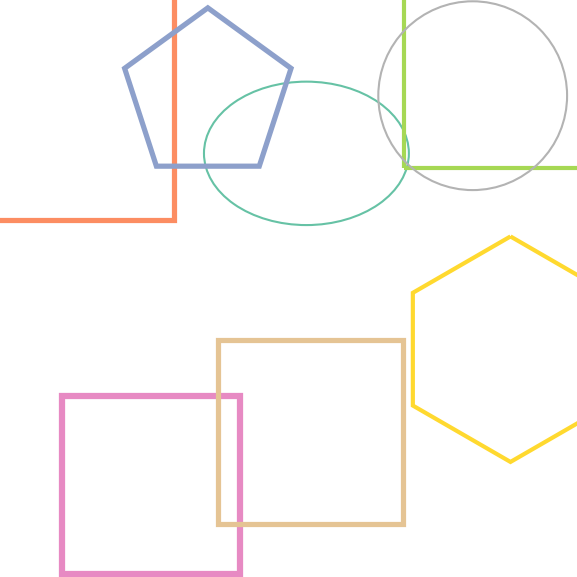[{"shape": "oval", "thickness": 1, "radius": 0.89, "center": [0.531, 0.734]}, {"shape": "square", "thickness": 2.5, "radius": 0.99, "center": [0.105, 0.815]}, {"shape": "pentagon", "thickness": 2.5, "radius": 0.76, "center": [0.36, 0.834]}, {"shape": "square", "thickness": 3, "radius": 0.77, "center": [0.262, 0.16]}, {"shape": "square", "thickness": 2, "radius": 0.79, "center": [0.857, 0.865]}, {"shape": "hexagon", "thickness": 2, "radius": 0.98, "center": [0.884, 0.394]}, {"shape": "square", "thickness": 2.5, "radius": 0.8, "center": [0.538, 0.251]}, {"shape": "circle", "thickness": 1, "radius": 0.82, "center": [0.819, 0.833]}]